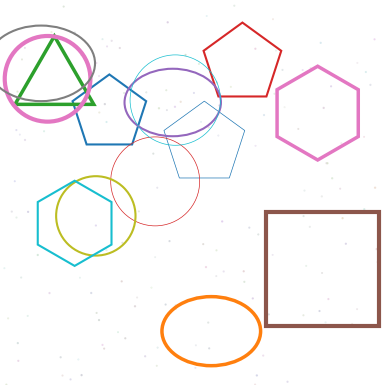[{"shape": "pentagon", "thickness": 0.5, "radius": 0.55, "center": [0.531, 0.627]}, {"shape": "pentagon", "thickness": 1.5, "radius": 0.5, "center": [0.284, 0.706]}, {"shape": "oval", "thickness": 2.5, "radius": 0.64, "center": [0.549, 0.14]}, {"shape": "triangle", "thickness": 2.5, "radius": 0.59, "center": [0.141, 0.788]}, {"shape": "pentagon", "thickness": 1.5, "radius": 0.53, "center": [0.63, 0.835]}, {"shape": "circle", "thickness": 0.5, "radius": 0.58, "center": [0.403, 0.529]}, {"shape": "oval", "thickness": 1.5, "radius": 0.63, "center": [0.449, 0.734]}, {"shape": "square", "thickness": 3, "radius": 0.74, "center": [0.838, 0.302]}, {"shape": "hexagon", "thickness": 2.5, "radius": 0.61, "center": [0.825, 0.706]}, {"shape": "circle", "thickness": 3, "radius": 0.56, "center": [0.124, 0.795]}, {"shape": "oval", "thickness": 1.5, "radius": 0.7, "center": [0.107, 0.835]}, {"shape": "circle", "thickness": 1.5, "radius": 0.52, "center": [0.249, 0.439]}, {"shape": "hexagon", "thickness": 1.5, "radius": 0.55, "center": [0.194, 0.42]}, {"shape": "circle", "thickness": 0.5, "radius": 0.59, "center": [0.455, 0.74]}]